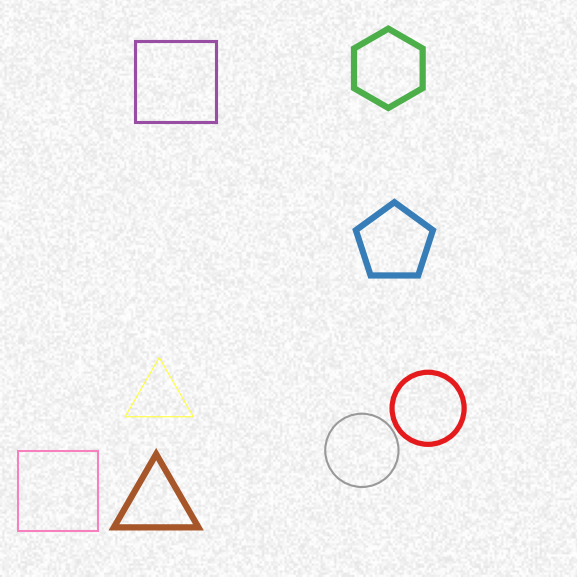[{"shape": "circle", "thickness": 2.5, "radius": 0.31, "center": [0.741, 0.292]}, {"shape": "pentagon", "thickness": 3, "radius": 0.35, "center": [0.683, 0.579]}, {"shape": "hexagon", "thickness": 3, "radius": 0.34, "center": [0.672, 0.881]}, {"shape": "square", "thickness": 1.5, "radius": 0.35, "center": [0.304, 0.858]}, {"shape": "triangle", "thickness": 0.5, "radius": 0.34, "center": [0.276, 0.312]}, {"shape": "triangle", "thickness": 3, "radius": 0.42, "center": [0.27, 0.128]}, {"shape": "square", "thickness": 1, "radius": 0.35, "center": [0.1, 0.149]}, {"shape": "circle", "thickness": 1, "radius": 0.32, "center": [0.627, 0.219]}]